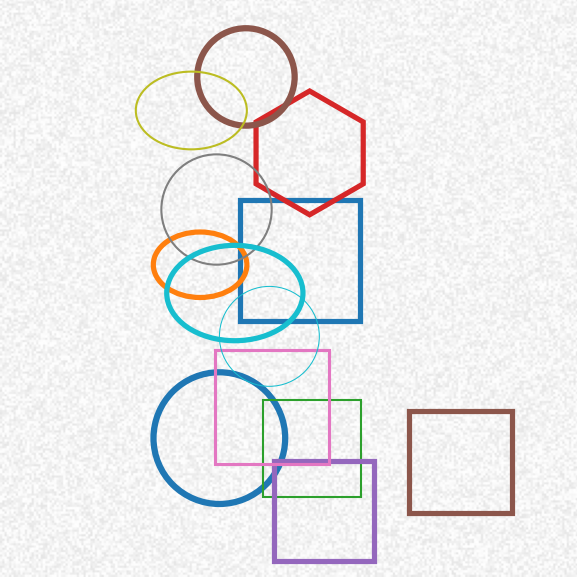[{"shape": "square", "thickness": 2.5, "radius": 0.52, "center": [0.519, 0.547]}, {"shape": "circle", "thickness": 3, "radius": 0.57, "center": [0.38, 0.24]}, {"shape": "oval", "thickness": 2.5, "radius": 0.41, "center": [0.347, 0.541]}, {"shape": "square", "thickness": 1, "radius": 0.42, "center": [0.54, 0.223]}, {"shape": "hexagon", "thickness": 2.5, "radius": 0.54, "center": [0.536, 0.734]}, {"shape": "square", "thickness": 2.5, "radius": 0.43, "center": [0.56, 0.115]}, {"shape": "square", "thickness": 2.5, "radius": 0.44, "center": [0.797, 0.199]}, {"shape": "circle", "thickness": 3, "radius": 0.42, "center": [0.426, 0.866]}, {"shape": "square", "thickness": 1.5, "radius": 0.5, "center": [0.471, 0.295]}, {"shape": "circle", "thickness": 1, "radius": 0.48, "center": [0.375, 0.636]}, {"shape": "oval", "thickness": 1, "radius": 0.48, "center": [0.331, 0.808]}, {"shape": "oval", "thickness": 2.5, "radius": 0.59, "center": [0.407, 0.492]}, {"shape": "circle", "thickness": 0.5, "radius": 0.43, "center": [0.466, 0.417]}]